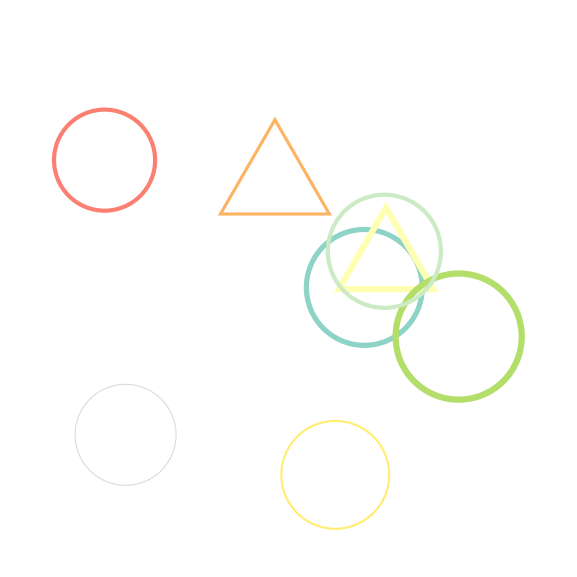[{"shape": "circle", "thickness": 2.5, "radius": 0.5, "center": [0.631, 0.501]}, {"shape": "triangle", "thickness": 3, "radius": 0.47, "center": [0.668, 0.546]}, {"shape": "circle", "thickness": 2, "radius": 0.44, "center": [0.181, 0.722]}, {"shape": "triangle", "thickness": 1.5, "radius": 0.54, "center": [0.476, 0.683]}, {"shape": "circle", "thickness": 3, "radius": 0.55, "center": [0.794, 0.416]}, {"shape": "circle", "thickness": 0.5, "radius": 0.44, "center": [0.217, 0.246]}, {"shape": "circle", "thickness": 2, "radius": 0.49, "center": [0.666, 0.564]}, {"shape": "circle", "thickness": 1, "radius": 0.47, "center": [0.581, 0.177]}]